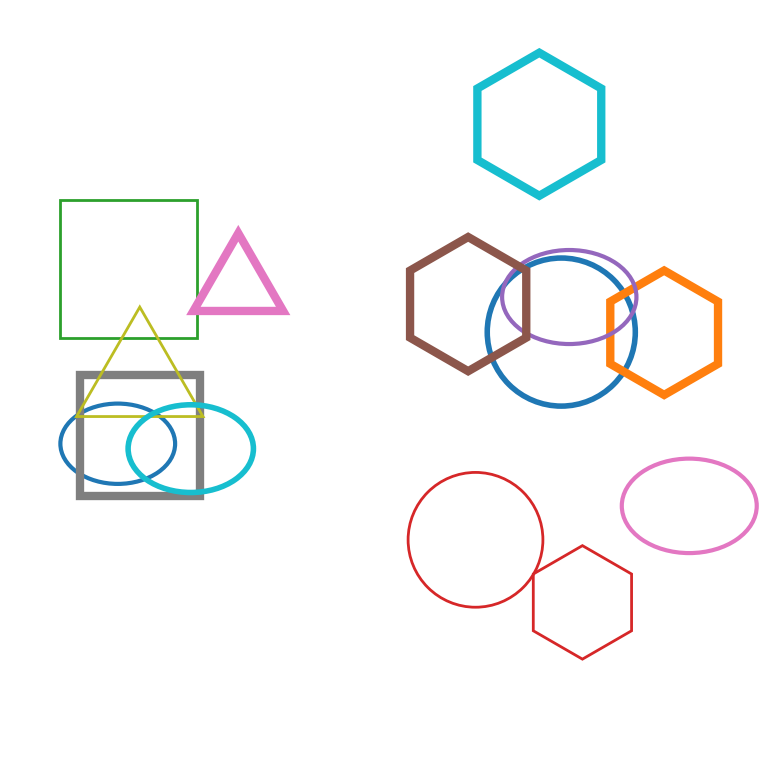[{"shape": "circle", "thickness": 2, "radius": 0.48, "center": [0.729, 0.569]}, {"shape": "oval", "thickness": 1.5, "radius": 0.37, "center": [0.153, 0.424]}, {"shape": "hexagon", "thickness": 3, "radius": 0.4, "center": [0.863, 0.568]}, {"shape": "square", "thickness": 1, "radius": 0.45, "center": [0.167, 0.651]}, {"shape": "hexagon", "thickness": 1, "radius": 0.37, "center": [0.756, 0.218]}, {"shape": "circle", "thickness": 1, "radius": 0.44, "center": [0.618, 0.299]}, {"shape": "oval", "thickness": 1.5, "radius": 0.44, "center": [0.739, 0.614]}, {"shape": "hexagon", "thickness": 3, "radius": 0.44, "center": [0.608, 0.605]}, {"shape": "triangle", "thickness": 3, "radius": 0.34, "center": [0.309, 0.63]}, {"shape": "oval", "thickness": 1.5, "radius": 0.44, "center": [0.895, 0.343]}, {"shape": "square", "thickness": 3, "radius": 0.39, "center": [0.182, 0.435]}, {"shape": "triangle", "thickness": 1, "radius": 0.47, "center": [0.182, 0.506]}, {"shape": "oval", "thickness": 2, "radius": 0.41, "center": [0.248, 0.417]}, {"shape": "hexagon", "thickness": 3, "radius": 0.46, "center": [0.7, 0.839]}]